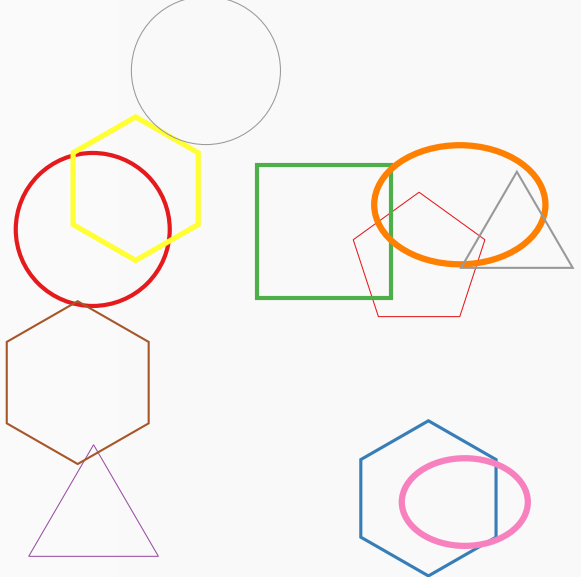[{"shape": "circle", "thickness": 2, "radius": 0.66, "center": [0.16, 0.602]}, {"shape": "pentagon", "thickness": 0.5, "radius": 0.6, "center": [0.721, 0.547]}, {"shape": "hexagon", "thickness": 1.5, "radius": 0.67, "center": [0.737, 0.136]}, {"shape": "square", "thickness": 2, "radius": 0.58, "center": [0.558, 0.598]}, {"shape": "triangle", "thickness": 0.5, "radius": 0.64, "center": [0.161, 0.1]}, {"shape": "oval", "thickness": 3, "radius": 0.74, "center": [0.791, 0.645]}, {"shape": "hexagon", "thickness": 2.5, "radius": 0.62, "center": [0.233, 0.672]}, {"shape": "hexagon", "thickness": 1, "radius": 0.7, "center": [0.134, 0.337]}, {"shape": "oval", "thickness": 3, "radius": 0.54, "center": [0.8, 0.13]}, {"shape": "triangle", "thickness": 1, "radius": 0.55, "center": [0.889, 0.591]}, {"shape": "circle", "thickness": 0.5, "radius": 0.64, "center": [0.354, 0.877]}]